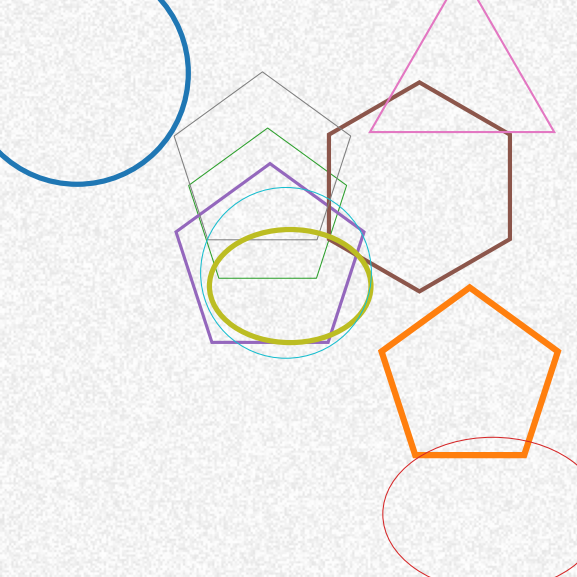[{"shape": "circle", "thickness": 2.5, "radius": 0.96, "center": [0.134, 0.873]}, {"shape": "pentagon", "thickness": 3, "radius": 0.8, "center": [0.813, 0.341]}, {"shape": "pentagon", "thickness": 0.5, "radius": 0.72, "center": [0.463, 0.634]}, {"shape": "oval", "thickness": 0.5, "radius": 0.95, "center": [0.853, 0.109]}, {"shape": "pentagon", "thickness": 1.5, "radius": 0.86, "center": [0.468, 0.545]}, {"shape": "hexagon", "thickness": 2, "radius": 0.9, "center": [0.726, 0.676]}, {"shape": "triangle", "thickness": 1, "radius": 0.92, "center": [0.8, 0.863]}, {"shape": "pentagon", "thickness": 0.5, "radius": 0.8, "center": [0.454, 0.714]}, {"shape": "oval", "thickness": 2.5, "radius": 0.7, "center": [0.503, 0.504]}, {"shape": "circle", "thickness": 0.5, "radius": 0.74, "center": [0.495, 0.527]}]